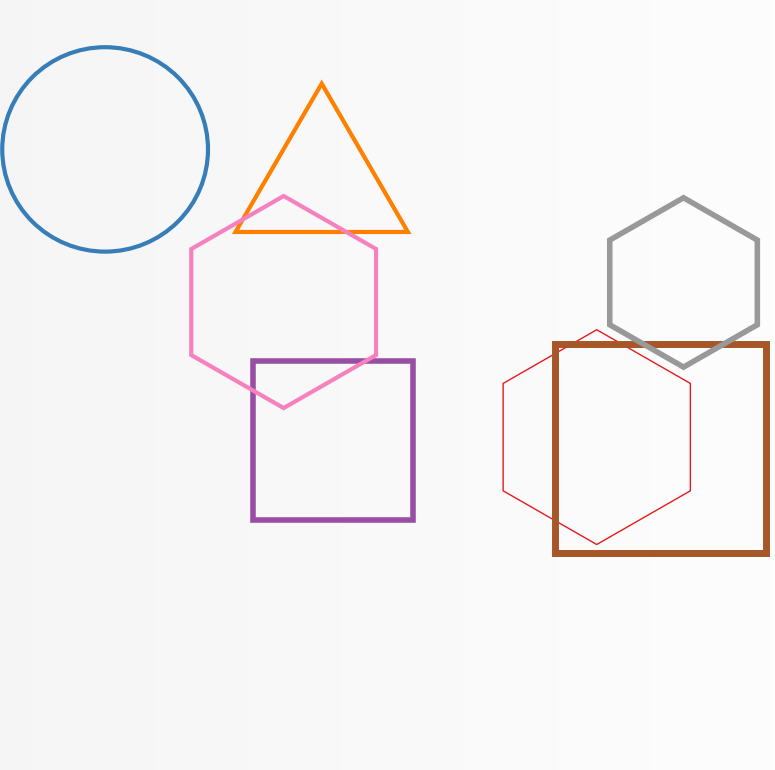[{"shape": "hexagon", "thickness": 0.5, "radius": 0.7, "center": [0.77, 0.432]}, {"shape": "circle", "thickness": 1.5, "radius": 0.66, "center": [0.136, 0.806]}, {"shape": "square", "thickness": 2, "radius": 0.52, "center": [0.43, 0.428]}, {"shape": "triangle", "thickness": 1.5, "radius": 0.64, "center": [0.415, 0.763]}, {"shape": "square", "thickness": 2.5, "radius": 0.68, "center": [0.852, 0.418]}, {"shape": "hexagon", "thickness": 1.5, "radius": 0.69, "center": [0.366, 0.608]}, {"shape": "hexagon", "thickness": 2, "radius": 0.55, "center": [0.882, 0.633]}]